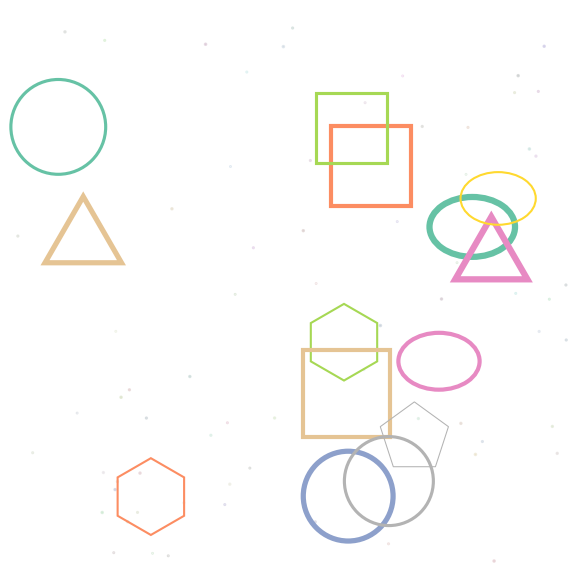[{"shape": "circle", "thickness": 1.5, "radius": 0.41, "center": [0.101, 0.779]}, {"shape": "oval", "thickness": 3, "radius": 0.37, "center": [0.818, 0.606]}, {"shape": "square", "thickness": 2, "radius": 0.35, "center": [0.642, 0.712]}, {"shape": "hexagon", "thickness": 1, "radius": 0.33, "center": [0.261, 0.139]}, {"shape": "circle", "thickness": 2.5, "radius": 0.39, "center": [0.603, 0.14]}, {"shape": "oval", "thickness": 2, "radius": 0.35, "center": [0.76, 0.374]}, {"shape": "triangle", "thickness": 3, "radius": 0.36, "center": [0.851, 0.552]}, {"shape": "hexagon", "thickness": 1, "radius": 0.33, "center": [0.596, 0.407]}, {"shape": "square", "thickness": 1.5, "radius": 0.31, "center": [0.609, 0.778]}, {"shape": "oval", "thickness": 1, "radius": 0.33, "center": [0.863, 0.656]}, {"shape": "triangle", "thickness": 2.5, "radius": 0.38, "center": [0.144, 0.582]}, {"shape": "square", "thickness": 2, "radius": 0.38, "center": [0.6, 0.318]}, {"shape": "pentagon", "thickness": 0.5, "radius": 0.31, "center": [0.718, 0.241]}, {"shape": "circle", "thickness": 1.5, "radius": 0.39, "center": [0.673, 0.166]}]